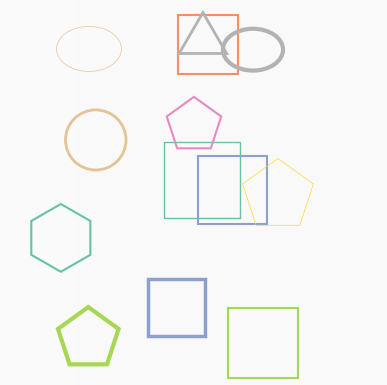[{"shape": "hexagon", "thickness": 1.5, "radius": 0.44, "center": [0.157, 0.382]}, {"shape": "square", "thickness": 1, "radius": 0.49, "center": [0.521, 0.532]}, {"shape": "square", "thickness": 1.5, "radius": 0.39, "center": [0.538, 0.884]}, {"shape": "square", "thickness": 1.5, "radius": 0.44, "center": [0.6, 0.507]}, {"shape": "square", "thickness": 2.5, "radius": 0.37, "center": [0.456, 0.202]}, {"shape": "pentagon", "thickness": 1.5, "radius": 0.37, "center": [0.501, 0.675]}, {"shape": "pentagon", "thickness": 3, "radius": 0.41, "center": [0.228, 0.12]}, {"shape": "square", "thickness": 1.5, "radius": 0.45, "center": [0.678, 0.11]}, {"shape": "pentagon", "thickness": 0.5, "radius": 0.48, "center": [0.717, 0.492]}, {"shape": "oval", "thickness": 0.5, "radius": 0.42, "center": [0.23, 0.873]}, {"shape": "circle", "thickness": 2, "radius": 0.39, "center": [0.247, 0.636]}, {"shape": "triangle", "thickness": 2, "radius": 0.35, "center": [0.524, 0.897]}, {"shape": "oval", "thickness": 3, "radius": 0.39, "center": [0.653, 0.871]}]